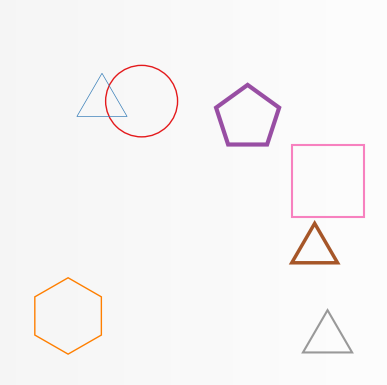[{"shape": "circle", "thickness": 1, "radius": 0.46, "center": [0.365, 0.737]}, {"shape": "triangle", "thickness": 0.5, "radius": 0.37, "center": [0.263, 0.735]}, {"shape": "pentagon", "thickness": 3, "radius": 0.43, "center": [0.639, 0.694]}, {"shape": "hexagon", "thickness": 1, "radius": 0.5, "center": [0.176, 0.179]}, {"shape": "triangle", "thickness": 2.5, "radius": 0.34, "center": [0.812, 0.352]}, {"shape": "square", "thickness": 1.5, "radius": 0.46, "center": [0.846, 0.53]}, {"shape": "triangle", "thickness": 1.5, "radius": 0.37, "center": [0.845, 0.121]}]